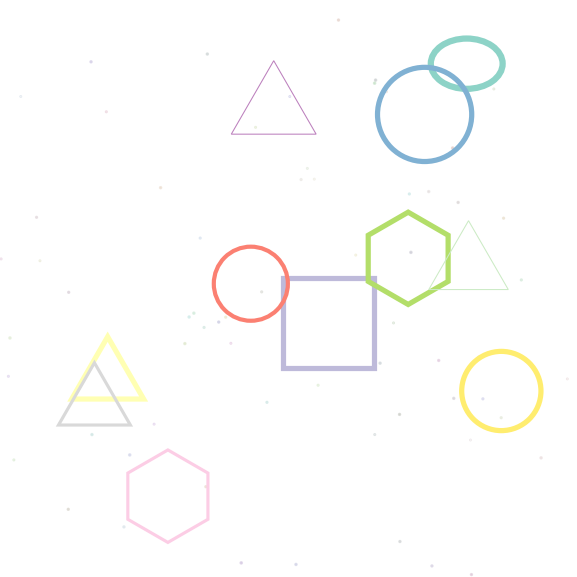[{"shape": "oval", "thickness": 3, "radius": 0.31, "center": [0.808, 0.889]}, {"shape": "triangle", "thickness": 2.5, "radius": 0.36, "center": [0.186, 0.344]}, {"shape": "square", "thickness": 2.5, "radius": 0.39, "center": [0.569, 0.44]}, {"shape": "circle", "thickness": 2, "radius": 0.32, "center": [0.434, 0.508]}, {"shape": "circle", "thickness": 2.5, "radius": 0.41, "center": [0.735, 0.801]}, {"shape": "hexagon", "thickness": 2.5, "radius": 0.4, "center": [0.707, 0.552]}, {"shape": "hexagon", "thickness": 1.5, "radius": 0.4, "center": [0.291, 0.14]}, {"shape": "triangle", "thickness": 1.5, "radius": 0.36, "center": [0.164, 0.299]}, {"shape": "triangle", "thickness": 0.5, "radius": 0.42, "center": [0.474, 0.809]}, {"shape": "triangle", "thickness": 0.5, "radius": 0.4, "center": [0.811, 0.537]}, {"shape": "circle", "thickness": 2.5, "radius": 0.34, "center": [0.868, 0.322]}]